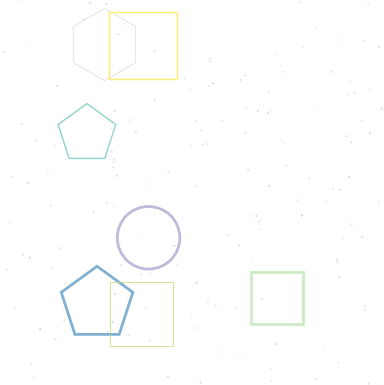[{"shape": "pentagon", "thickness": 1, "radius": 0.39, "center": [0.226, 0.652]}, {"shape": "circle", "thickness": 2, "radius": 0.41, "center": [0.386, 0.382]}, {"shape": "pentagon", "thickness": 2, "radius": 0.49, "center": [0.252, 0.211]}, {"shape": "square", "thickness": 0.5, "radius": 0.41, "center": [0.368, 0.184]}, {"shape": "hexagon", "thickness": 0.5, "radius": 0.47, "center": [0.271, 0.884]}, {"shape": "square", "thickness": 2, "radius": 0.34, "center": [0.719, 0.226]}, {"shape": "square", "thickness": 1, "radius": 0.44, "center": [0.371, 0.881]}]